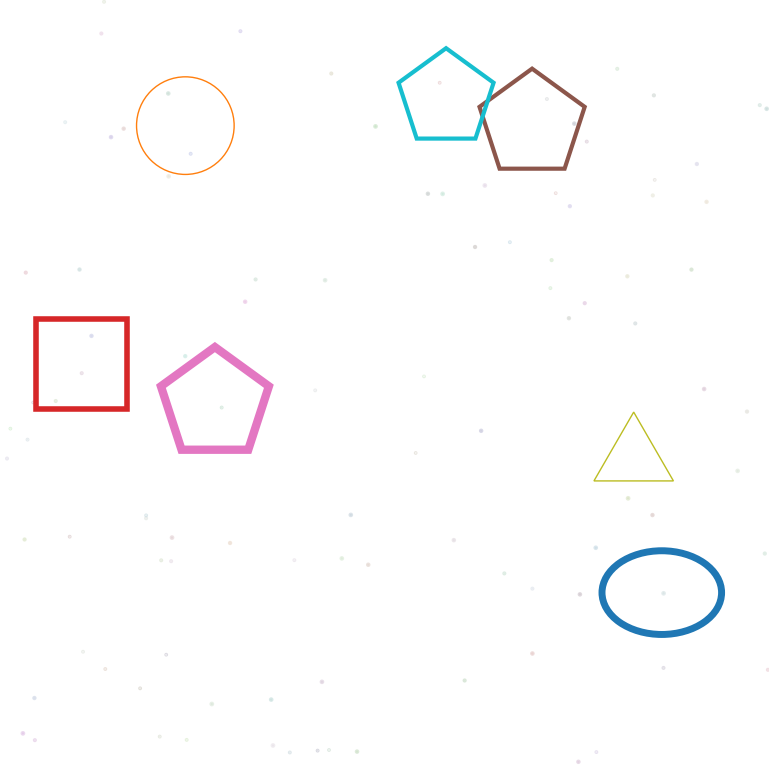[{"shape": "oval", "thickness": 2.5, "radius": 0.39, "center": [0.859, 0.23]}, {"shape": "circle", "thickness": 0.5, "radius": 0.32, "center": [0.241, 0.837]}, {"shape": "square", "thickness": 2, "radius": 0.3, "center": [0.106, 0.527]}, {"shape": "pentagon", "thickness": 1.5, "radius": 0.36, "center": [0.691, 0.839]}, {"shape": "pentagon", "thickness": 3, "radius": 0.37, "center": [0.279, 0.476]}, {"shape": "triangle", "thickness": 0.5, "radius": 0.3, "center": [0.823, 0.405]}, {"shape": "pentagon", "thickness": 1.5, "radius": 0.32, "center": [0.579, 0.873]}]